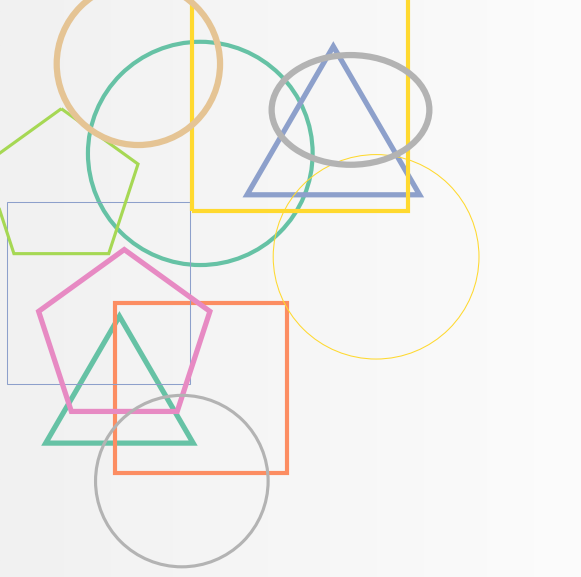[{"shape": "circle", "thickness": 2, "radius": 0.97, "center": [0.345, 0.733]}, {"shape": "triangle", "thickness": 2.5, "radius": 0.73, "center": [0.205, 0.305]}, {"shape": "square", "thickness": 2, "radius": 0.74, "center": [0.346, 0.328]}, {"shape": "triangle", "thickness": 2.5, "radius": 0.86, "center": [0.573, 0.748]}, {"shape": "square", "thickness": 0.5, "radius": 0.79, "center": [0.17, 0.492]}, {"shape": "pentagon", "thickness": 2.5, "radius": 0.77, "center": [0.214, 0.412]}, {"shape": "pentagon", "thickness": 1.5, "radius": 0.69, "center": [0.106, 0.672]}, {"shape": "circle", "thickness": 0.5, "radius": 0.89, "center": [0.647, 0.554]}, {"shape": "square", "thickness": 2, "radius": 0.93, "center": [0.517, 0.82]}, {"shape": "circle", "thickness": 3, "radius": 0.7, "center": [0.238, 0.889]}, {"shape": "oval", "thickness": 3, "radius": 0.68, "center": [0.603, 0.809]}, {"shape": "circle", "thickness": 1.5, "radius": 0.74, "center": [0.313, 0.166]}]